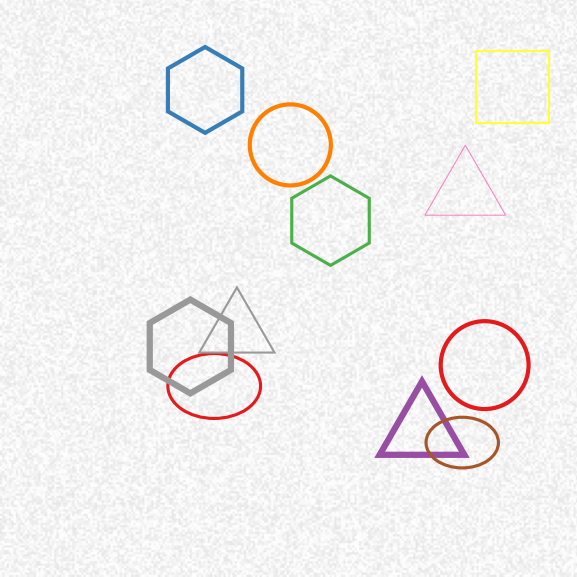[{"shape": "circle", "thickness": 2, "radius": 0.38, "center": [0.839, 0.367]}, {"shape": "oval", "thickness": 1.5, "radius": 0.4, "center": [0.371, 0.331]}, {"shape": "hexagon", "thickness": 2, "radius": 0.37, "center": [0.355, 0.843]}, {"shape": "hexagon", "thickness": 1.5, "radius": 0.39, "center": [0.572, 0.617]}, {"shape": "triangle", "thickness": 3, "radius": 0.42, "center": [0.731, 0.254]}, {"shape": "circle", "thickness": 2, "radius": 0.35, "center": [0.503, 0.748]}, {"shape": "square", "thickness": 1, "radius": 0.32, "center": [0.888, 0.849]}, {"shape": "oval", "thickness": 1.5, "radius": 0.31, "center": [0.8, 0.233]}, {"shape": "triangle", "thickness": 0.5, "radius": 0.4, "center": [0.806, 0.667]}, {"shape": "triangle", "thickness": 1, "radius": 0.38, "center": [0.41, 0.426]}, {"shape": "hexagon", "thickness": 3, "radius": 0.41, "center": [0.33, 0.399]}]